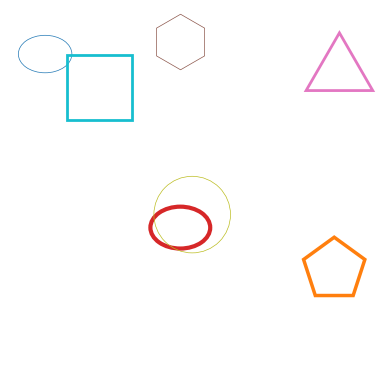[{"shape": "oval", "thickness": 0.5, "radius": 0.35, "center": [0.117, 0.86]}, {"shape": "pentagon", "thickness": 2.5, "radius": 0.42, "center": [0.868, 0.3]}, {"shape": "oval", "thickness": 3, "radius": 0.39, "center": [0.468, 0.409]}, {"shape": "hexagon", "thickness": 0.5, "radius": 0.36, "center": [0.469, 0.891]}, {"shape": "triangle", "thickness": 2, "radius": 0.5, "center": [0.882, 0.815]}, {"shape": "circle", "thickness": 0.5, "radius": 0.5, "center": [0.499, 0.443]}, {"shape": "square", "thickness": 2, "radius": 0.42, "center": [0.259, 0.772]}]